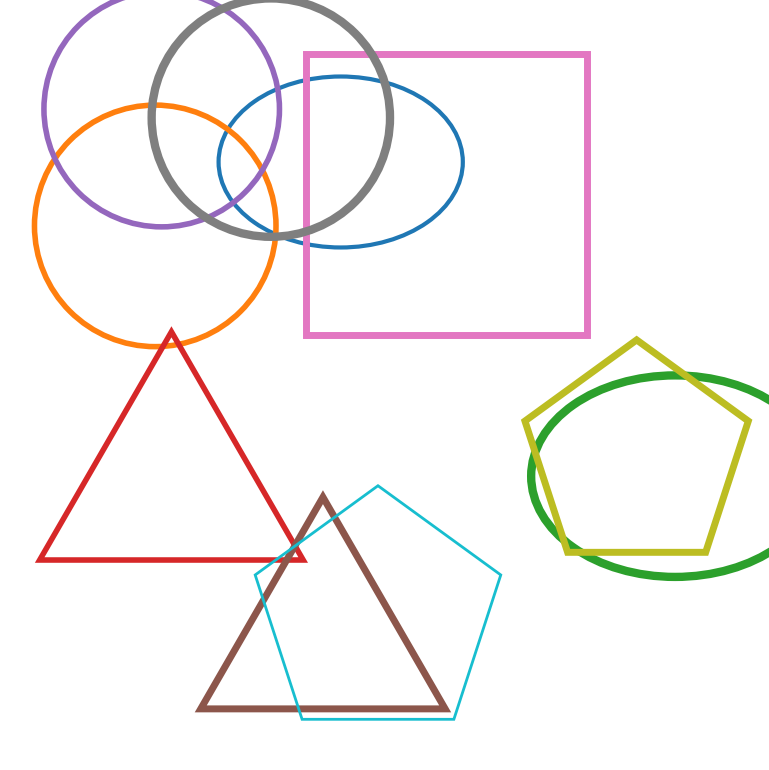[{"shape": "oval", "thickness": 1.5, "radius": 0.79, "center": [0.442, 0.79]}, {"shape": "circle", "thickness": 2, "radius": 0.78, "center": [0.202, 0.707]}, {"shape": "oval", "thickness": 3, "radius": 0.93, "center": [0.877, 0.382]}, {"shape": "triangle", "thickness": 2, "radius": 0.99, "center": [0.223, 0.371]}, {"shape": "circle", "thickness": 2, "radius": 0.76, "center": [0.21, 0.858]}, {"shape": "triangle", "thickness": 2.5, "radius": 0.92, "center": [0.419, 0.171]}, {"shape": "square", "thickness": 2.5, "radius": 0.91, "center": [0.58, 0.748]}, {"shape": "circle", "thickness": 3, "radius": 0.77, "center": [0.352, 0.847]}, {"shape": "pentagon", "thickness": 2.5, "radius": 0.76, "center": [0.827, 0.406]}, {"shape": "pentagon", "thickness": 1, "radius": 0.84, "center": [0.491, 0.201]}]